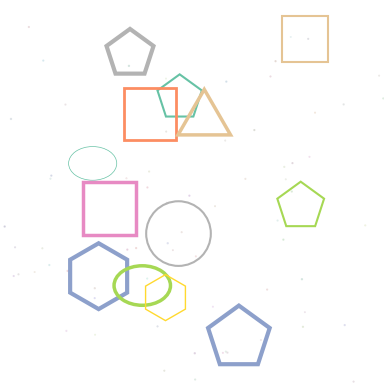[{"shape": "oval", "thickness": 0.5, "radius": 0.31, "center": [0.241, 0.576]}, {"shape": "pentagon", "thickness": 1.5, "radius": 0.3, "center": [0.467, 0.746]}, {"shape": "square", "thickness": 2, "radius": 0.34, "center": [0.39, 0.704]}, {"shape": "pentagon", "thickness": 3, "radius": 0.42, "center": [0.62, 0.122]}, {"shape": "hexagon", "thickness": 3, "radius": 0.43, "center": [0.256, 0.283]}, {"shape": "square", "thickness": 2.5, "radius": 0.34, "center": [0.285, 0.459]}, {"shape": "pentagon", "thickness": 1.5, "radius": 0.32, "center": [0.781, 0.464]}, {"shape": "oval", "thickness": 2.5, "radius": 0.37, "center": [0.37, 0.258]}, {"shape": "hexagon", "thickness": 1, "radius": 0.3, "center": [0.43, 0.227]}, {"shape": "square", "thickness": 1.5, "radius": 0.3, "center": [0.792, 0.899]}, {"shape": "triangle", "thickness": 2.5, "radius": 0.39, "center": [0.531, 0.689]}, {"shape": "pentagon", "thickness": 3, "radius": 0.32, "center": [0.338, 0.861]}, {"shape": "circle", "thickness": 1.5, "radius": 0.42, "center": [0.464, 0.393]}]